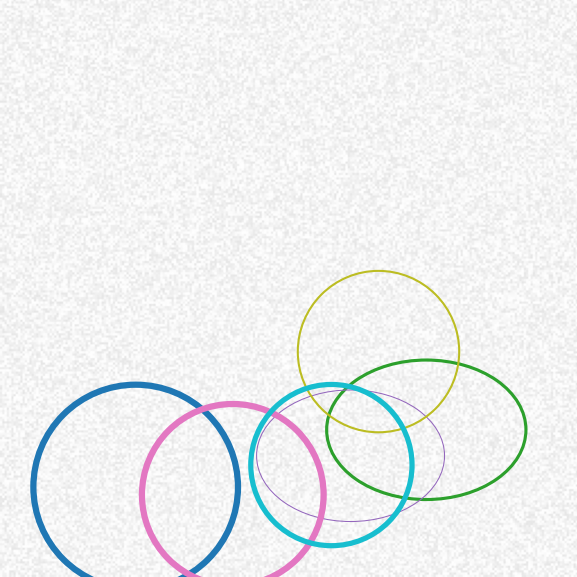[{"shape": "circle", "thickness": 3, "radius": 0.89, "center": [0.235, 0.156]}, {"shape": "oval", "thickness": 1.5, "radius": 0.86, "center": [0.738, 0.255]}, {"shape": "oval", "thickness": 0.5, "radius": 0.81, "center": [0.607, 0.21]}, {"shape": "circle", "thickness": 3, "radius": 0.79, "center": [0.403, 0.142]}, {"shape": "circle", "thickness": 1, "radius": 0.7, "center": [0.655, 0.39]}, {"shape": "circle", "thickness": 2.5, "radius": 0.7, "center": [0.574, 0.194]}]